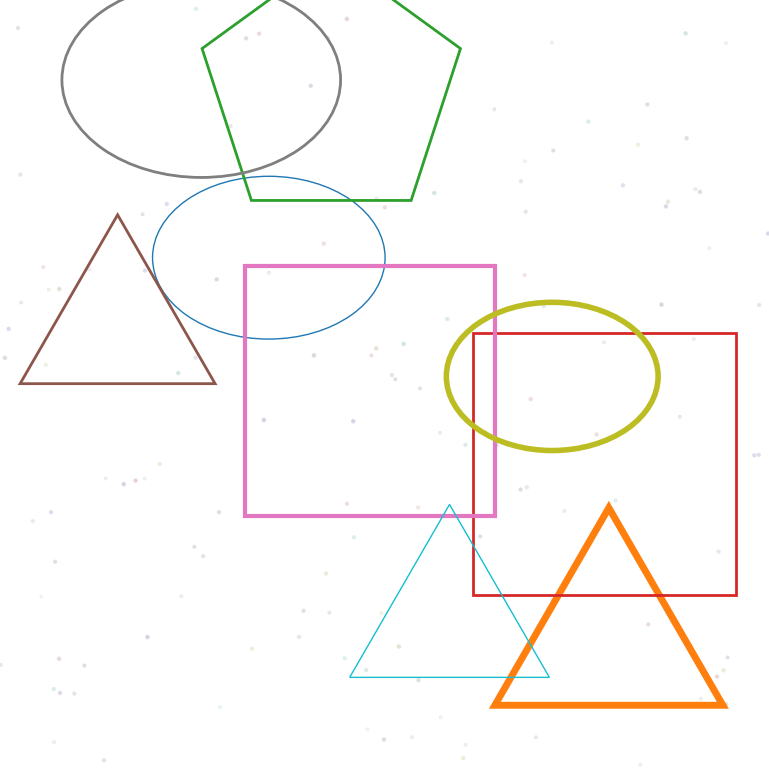[{"shape": "oval", "thickness": 0.5, "radius": 0.76, "center": [0.349, 0.665]}, {"shape": "triangle", "thickness": 2.5, "radius": 0.85, "center": [0.791, 0.17]}, {"shape": "pentagon", "thickness": 1, "radius": 0.88, "center": [0.43, 0.882]}, {"shape": "square", "thickness": 1, "radius": 0.85, "center": [0.785, 0.397]}, {"shape": "triangle", "thickness": 1, "radius": 0.73, "center": [0.153, 0.575]}, {"shape": "square", "thickness": 1.5, "radius": 0.81, "center": [0.48, 0.493]}, {"shape": "oval", "thickness": 1, "radius": 0.9, "center": [0.261, 0.896]}, {"shape": "oval", "thickness": 2, "radius": 0.69, "center": [0.717, 0.511]}, {"shape": "triangle", "thickness": 0.5, "radius": 0.75, "center": [0.584, 0.195]}]